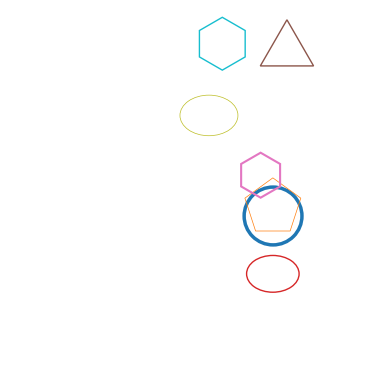[{"shape": "circle", "thickness": 2.5, "radius": 0.38, "center": [0.709, 0.439]}, {"shape": "pentagon", "thickness": 0.5, "radius": 0.38, "center": [0.709, 0.462]}, {"shape": "oval", "thickness": 1, "radius": 0.34, "center": [0.709, 0.289]}, {"shape": "triangle", "thickness": 1, "radius": 0.4, "center": [0.745, 0.869]}, {"shape": "hexagon", "thickness": 1.5, "radius": 0.29, "center": [0.677, 0.545]}, {"shape": "oval", "thickness": 0.5, "radius": 0.38, "center": [0.543, 0.7]}, {"shape": "hexagon", "thickness": 1, "radius": 0.34, "center": [0.577, 0.886]}]